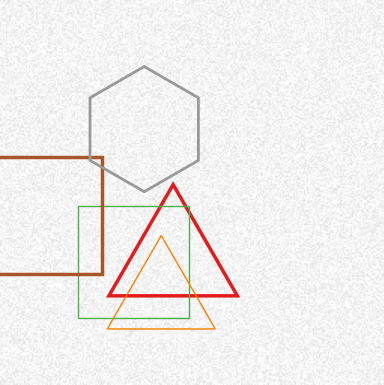[{"shape": "triangle", "thickness": 2.5, "radius": 0.96, "center": [0.45, 0.328]}, {"shape": "square", "thickness": 1, "radius": 0.72, "center": [0.347, 0.32]}, {"shape": "triangle", "thickness": 1, "radius": 0.81, "center": [0.419, 0.226]}, {"shape": "square", "thickness": 2.5, "radius": 0.76, "center": [0.112, 0.441]}, {"shape": "hexagon", "thickness": 2, "radius": 0.81, "center": [0.375, 0.665]}]